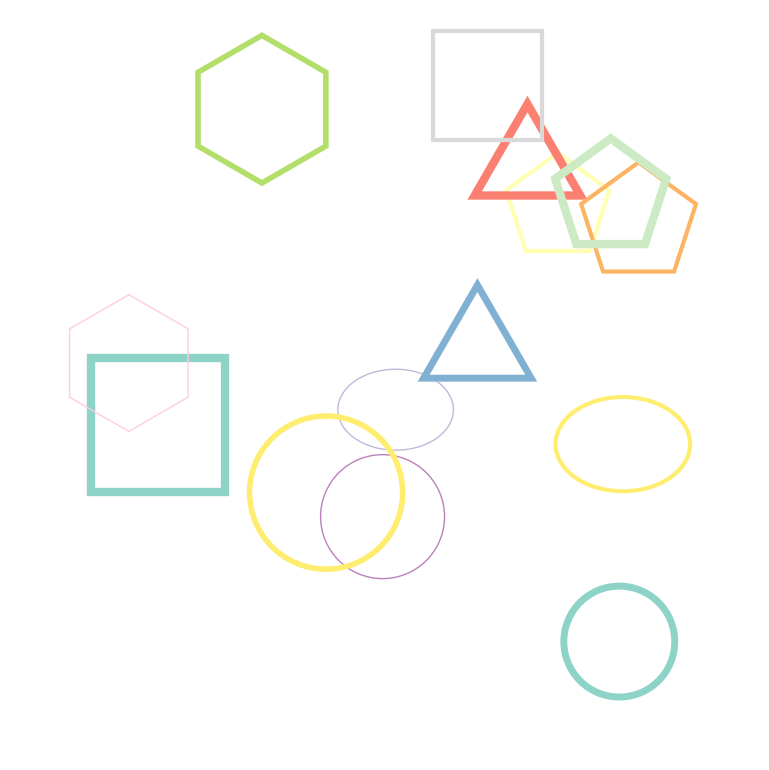[{"shape": "square", "thickness": 3, "radius": 0.44, "center": [0.205, 0.448]}, {"shape": "circle", "thickness": 2.5, "radius": 0.36, "center": [0.804, 0.167]}, {"shape": "pentagon", "thickness": 1.5, "radius": 0.35, "center": [0.724, 0.731]}, {"shape": "oval", "thickness": 0.5, "radius": 0.38, "center": [0.514, 0.468]}, {"shape": "triangle", "thickness": 3, "radius": 0.4, "center": [0.685, 0.786]}, {"shape": "triangle", "thickness": 2.5, "radius": 0.4, "center": [0.62, 0.549]}, {"shape": "pentagon", "thickness": 1.5, "radius": 0.39, "center": [0.829, 0.711]}, {"shape": "hexagon", "thickness": 2, "radius": 0.48, "center": [0.34, 0.858]}, {"shape": "hexagon", "thickness": 0.5, "radius": 0.44, "center": [0.167, 0.529]}, {"shape": "square", "thickness": 1.5, "radius": 0.35, "center": [0.633, 0.889]}, {"shape": "circle", "thickness": 0.5, "radius": 0.4, "center": [0.497, 0.329]}, {"shape": "pentagon", "thickness": 3, "radius": 0.38, "center": [0.793, 0.744]}, {"shape": "circle", "thickness": 2, "radius": 0.5, "center": [0.423, 0.36]}, {"shape": "oval", "thickness": 1.5, "radius": 0.44, "center": [0.809, 0.423]}]